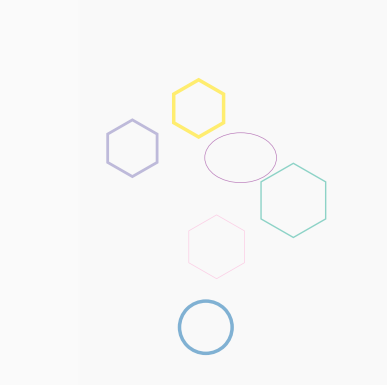[{"shape": "hexagon", "thickness": 1, "radius": 0.48, "center": [0.757, 0.48]}, {"shape": "hexagon", "thickness": 2, "radius": 0.37, "center": [0.342, 0.615]}, {"shape": "circle", "thickness": 2.5, "radius": 0.34, "center": [0.531, 0.15]}, {"shape": "hexagon", "thickness": 0.5, "radius": 0.41, "center": [0.559, 0.359]}, {"shape": "oval", "thickness": 0.5, "radius": 0.46, "center": [0.621, 0.59]}, {"shape": "hexagon", "thickness": 2.5, "radius": 0.37, "center": [0.513, 0.718]}]